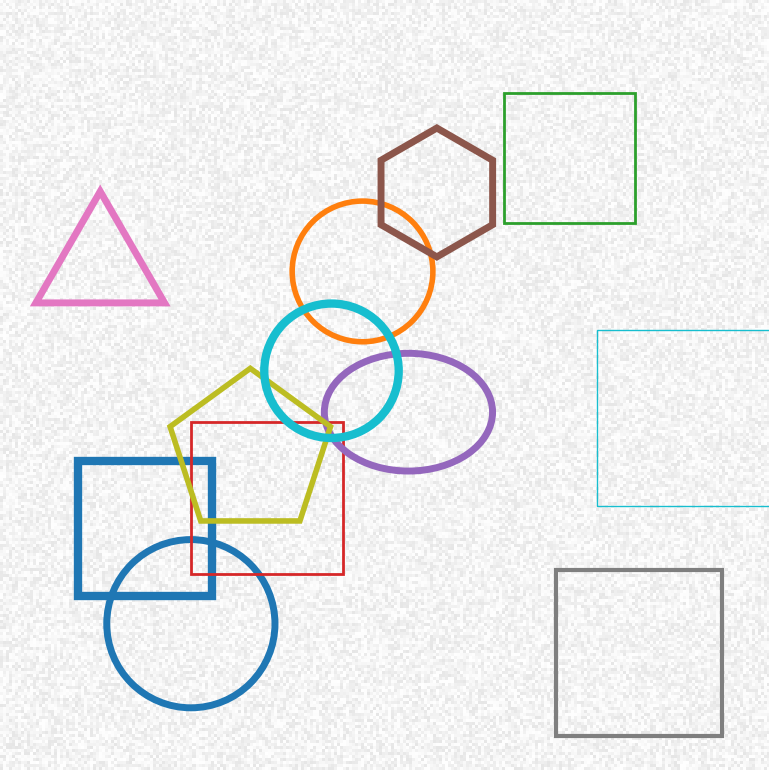[{"shape": "circle", "thickness": 2.5, "radius": 0.55, "center": [0.248, 0.19]}, {"shape": "square", "thickness": 3, "radius": 0.44, "center": [0.188, 0.314]}, {"shape": "circle", "thickness": 2, "radius": 0.46, "center": [0.471, 0.648]}, {"shape": "square", "thickness": 1, "radius": 0.42, "center": [0.739, 0.795]}, {"shape": "square", "thickness": 1, "radius": 0.49, "center": [0.347, 0.353]}, {"shape": "oval", "thickness": 2.5, "radius": 0.55, "center": [0.53, 0.465]}, {"shape": "hexagon", "thickness": 2.5, "radius": 0.42, "center": [0.567, 0.75]}, {"shape": "triangle", "thickness": 2.5, "radius": 0.48, "center": [0.13, 0.655]}, {"shape": "square", "thickness": 1.5, "radius": 0.54, "center": [0.83, 0.153]}, {"shape": "pentagon", "thickness": 2, "radius": 0.55, "center": [0.325, 0.412]}, {"shape": "square", "thickness": 0.5, "radius": 0.57, "center": [0.889, 0.457]}, {"shape": "circle", "thickness": 3, "radius": 0.44, "center": [0.43, 0.518]}]